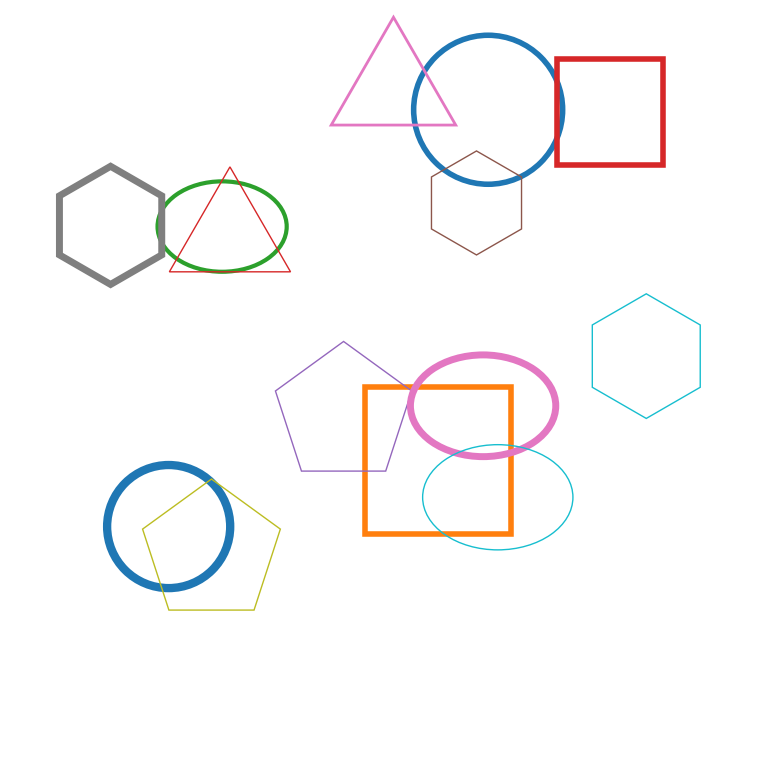[{"shape": "circle", "thickness": 3, "radius": 0.4, "center": [0.219, 0.316]}, {"shape": "circle", "thickness": 2, "radius": 0.48, "center": [0.634, 0.857]}, {"shape": "square", "thickness": 2, "radius": 0.48, "center": [0.569, 0.402]}, {"shape": "oval", "thickness": 1.5, "radius": 0.42, "center": [0.288, 0.706]}, {"shape": "triangle", "thickness": 0.5, "radius": 0.45, "center": [0.299, 0.692]}, {"shape": "square", "thickness": 2, "radius": 0.34, "center": [0.792, 0.855]}, {"shape": "pentagon", "thickness": 0.5, "radius": 0.47, "center": [0.446, 0.463]}, {"shape": "hexagon", "thickness": 0.5, "radius": 0.34, "center": [0.619, 0.736]}, {"shape": "oval", "thickness": 2.5, "radius": 0.47, "center": [0.627, 0.473]}, {"shape": "triangle", "thickness": 1, "radius": 0.47, "center": [0.511, 0.884]}, {"shape": "hexagon", "thickness": 2.5, "radius": 0.38, "center": [0.144, 0.707]}, {"shape": "pentagon", "thickness": 0.5, "radius": 0.47, "center": [0.275, 0.284]}, {"shape": "hexagon", "thickness": 0.5, "radius": 0.4, "center": [0.839, 0.537]}, {"shape": "oval", "thickness": 0.5, "radius": 0.49, "center": [0.646, 0.354]}]